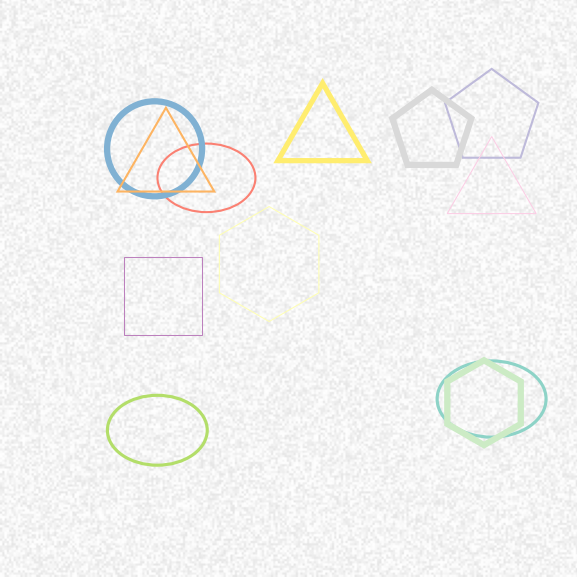[{"shape": "oval", "thickness": 1.5, "radius": 0.47, "center": [0.851, 0.308]}, {"shape": "hexagon", "thickness": 0.5, "radius": 0.5, "center": [0.466, 0.542]}, {"shape": "pentagon", "thickness": 1, "radius": 0.43, "center": [0.851, 0.795]}, {"shape": "oval", "thickness": 1, "radius": 0.42, "center": [0.357, 0.691]}, {"shape": "circle", "thickness": 3, "radius": 0.41, "center": [0.268, 0.741]}, {"shape": "triangle", "thickness": 1, "radius": 0.48, "center": [0.287, 0.716]}, {"shape": "oval", "thickness": 1.5, "radius": 0.43, "center": [0.272, 0.254]}, {"shape": "triangle", "thickness": 0.5, "radius": 0.44, "center": [0.851, 0.674]}, {"shape": "pentagon", "thickness": 3, "radius": 0.36, "center": [0.748, 0.772]}, {"shape": "square", "thickness": 0.5, "radius": 0.34, "center": [0.282, 0.487]}, {"shape": "hexagon", "thickness": 3, "radius": 0.37, "center": [0.838, 0.302]}, {"shape": "triangle", "thickness": 2.5, "radius": 0.45, "center": [0.559, 0.766]}]